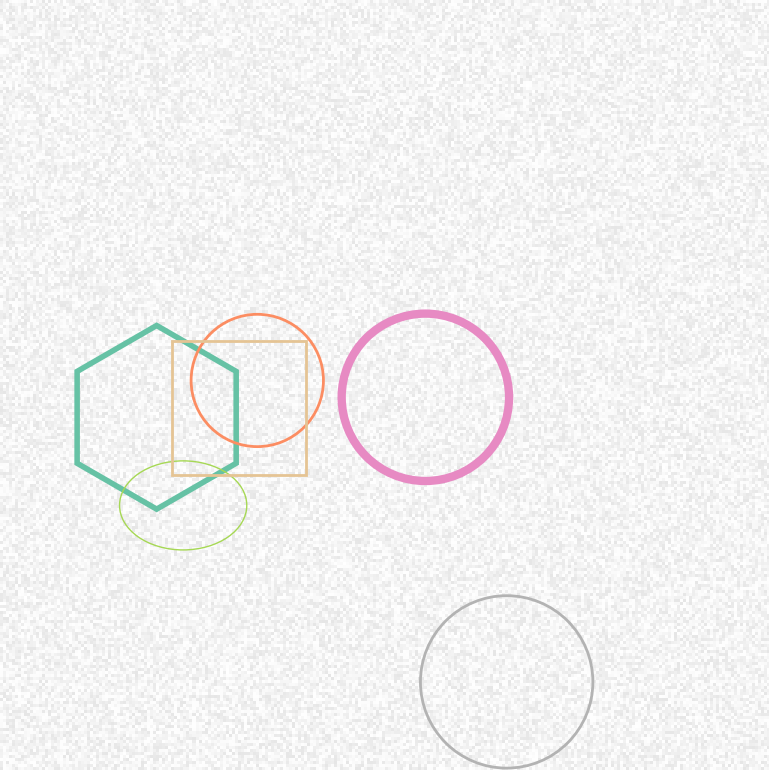[{"shape": "hexagon", "thickness": 2, "radius": 0.6, "center": [0.203, 0.458]}, {"shape": "circle", "thickness": 1, "radius": 0.43, "center": [0.334, 0.506]}, {"shape": "circle", "thickness": 3, "radius": 0.54, "center": [0.552, 0.484]}, {"shape": "oval", "thickness": 0.5, "radius": 0.41, "center": [0.238, 0.344]}, {"shape": "square", "thickness": 1, "radius": 0.43, "center": [0.311, 0.47]}, {"shape": "circle", "thickness": 1, "radius": 0.56, "center": [0.658, 0.114]}]